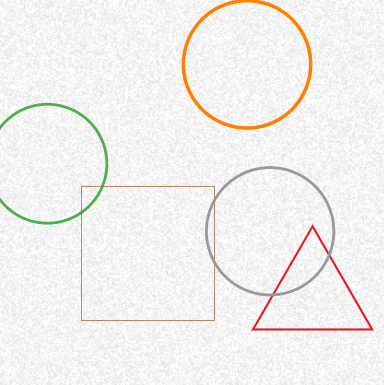[{"shape": "triangle", "thickness": 1.5, "radius": 0.89, "center": [0.812, 0.234]}, {"shape": "circle", "thickness": 2, "radius": 0.77, "center": [0.123, 0.575]}, {"shape": "circle", "thickness": 2.5, "radius": 0.83, "center": [0.642, 0.833]}, {"shape": "square", "thickness": 0.5, "radius": 0.87, "center": [0.384, 0.342]}, {"shape": "circle", "thickness": 2, "radius": 0.83, "center": [0.702, 0.399]}]